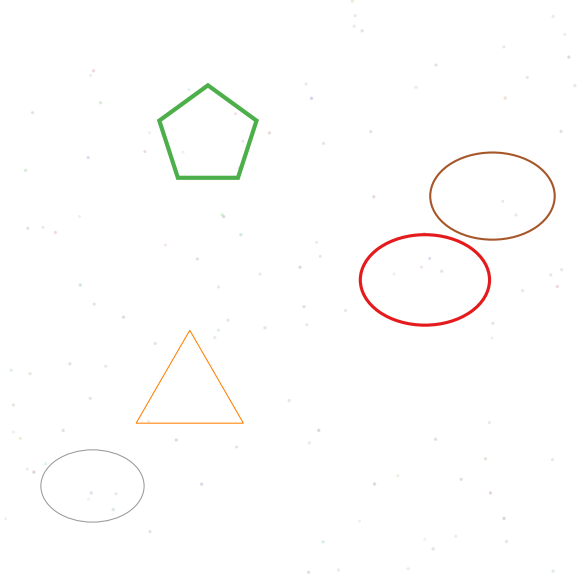[{"shape": "oval", "thickness": 1.5, "radius": 0.56, "center": [0.736, 0.514]}, {"shape": "pentagon", "thickness": 2, "radius": 0.44, "center": [0.36, 0.763]}, {"shape": "triangle", "thickness": 0.5, "radius": 0.54, "center": [0.329, 0.32]}, {"shape": "oval", "thickness": 1, "radius": 0.54, "center": [0.853, 0.66]}, {"shape": "oval", "thickness": 0.5, "radius": 0.45, "center": [0.16, 0.158]}]